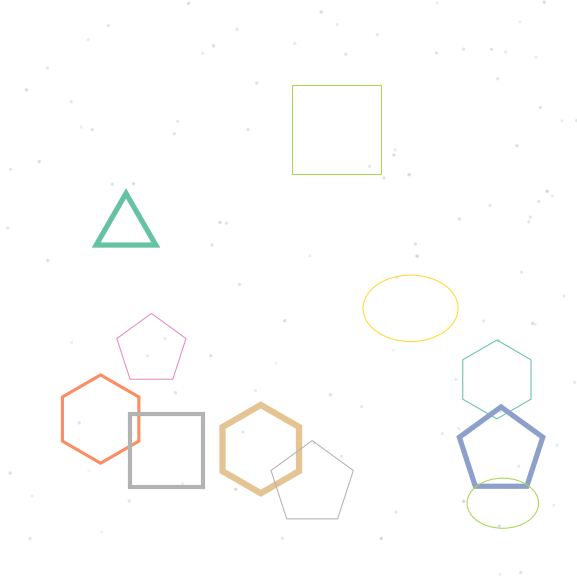[{"shape": "hexagon", "thickness": 0.5, "radius": 0.34, "center": [0.86, 0.342]}, {"shape": "triangle", "thickness": 2.5, "radius": 0.3, "center": [0.218, 0.605]}, {"shape": "hexagon", "thickness": 1.5, "radius": 0.38, "center": [0.174, 0.273]}, {"shape": "pentagon", "thickness": 2.5, "radius": 0.38, "center": [0.868, 0.219]}, {"shape": "pentagon", "thickness": 0.5, "radius": 0.31, "center": [0.262, 0.393]}, {"shape": "square", "thickness": 0.5, "radius": 0.39, "center": [0.583, 0.775]}, {"shape": "oval", "thickness": 0.5, "radius": 0.31, "center": [0.871, 0.128]}, {"shape": "oval", "thickness": 0.5, "radius": 0.41, "center": [0.711, 0.465]}, {"shape": "hexagon", "thickness": 3, "radius": 0.38, "center": [0.452, 0.221]}, {"shape": "square", "thickness": 2, "radius": 0.32, "center": [0.288, 0.219]}, {"shape": "pentagon", "thickness": 0.5, "radius": 0.37, "center": [0.541, 0.161]}]